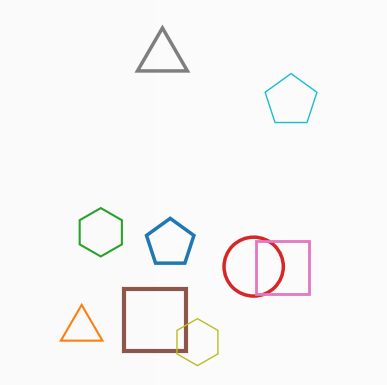[{"shape": "pentagon", "thickness": 2.5, "radius": 0.32, "center": [0.439, 0.369]}, {"shape": "triangle", "thickness": 1.5, "radius": 0.31, "center": [0.211, 0.146]}, {"shape": "hexagon", "thickness": 1.5, "radius": 0.31, "center": [0.26, 0.397]}, {"shape": "circle", "thickness": 2.5, "radius": 0.38, "center": [0.655, 0.308]}, {"shape": "square", "thickness": 3, "radius": 0.4, "center": [0.401, 0.169]}, {"shape": "square", "thickness": 2, "radius": 0.34, "center": [0.729, 0.304]}, {"shape": "triangle", "thickness": 2.5, "radius": 0.37, "center": [0.419, 0.853]}, {"shape": "hexagon", "thickness": 1, "radius": 0.31, "center": [0.51, 0.111]}, {"shape": "pentagon", "thickness": 1, "radius": 0.35, "center": [0.751, 0.739]}]